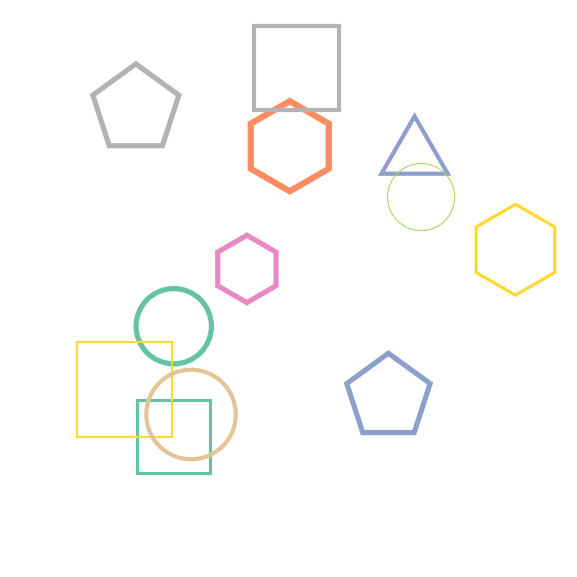[{"shape": "circle", "thickness": 2.5, "radius": 0.33, "center": [0.301, 0.434]}, {"shape": "square", "thickness": 1.5, "radius": 0.32, "center": [0.3, 0.243]}, {"shape": "hexagon", "thickness": 3, "radius": 0.39, "center": [0.502, 0.746]}, {"shape": "pentagon", "thickness": 2.5, "radius": 0.38, "center": [0.673, 0.312]}, {"shape": "triangle", "thickness": 2, "radius": 0.33, "center": [0.718, 0.731]}, {"shape": "hexagon", "thickness": 2.5, "radius": 0.29, "center": [0.428, 0.533]}, {"shape": "circle", "thickness": 0.5, "radius": 0.29, "center": [0.729, 0.658]}, {"shape": "square", "thickness": 1, "radius": 0.41, "center": [0.216, 0.325]}, {"shape": "hexagon", "thickness": 1.5, "radius": 0.39, "center": [0.893, 0.567]}, {"shape": "circle", "thickness": 2, "radius": 0.39, "center": [0.331, 0.281]}, {"shape": "pentagon", "thickness": 2.5, "radius": 0.39, "center": [0.235, 0.81]}, {"shape": "square", "thickness": 2, "radius": 0.37, "center": [0.513, 0.881]}]